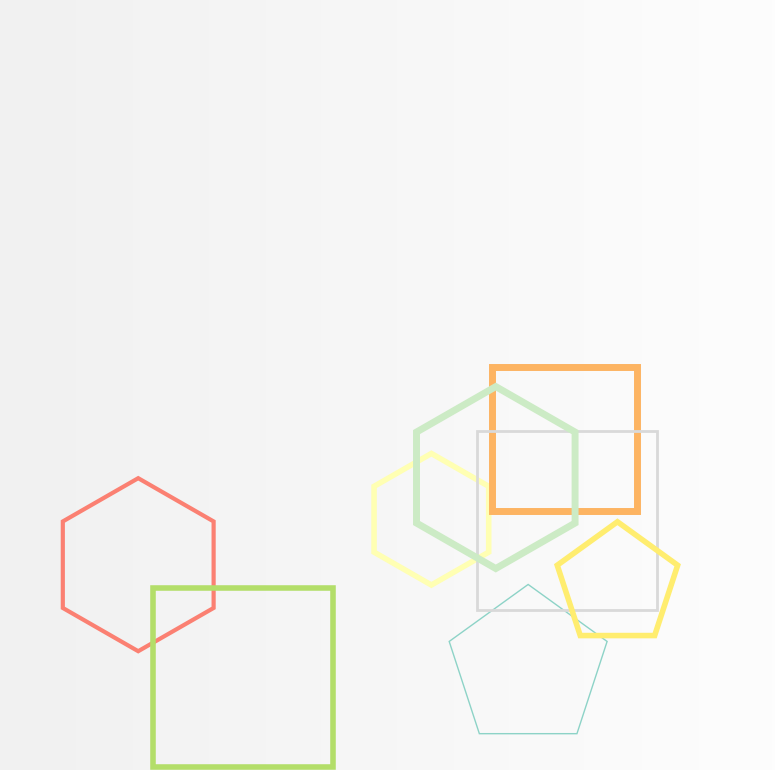[{"shape": "pentagon", "thickness": 0.5, "radius": 0.54, "center": [0.681, 0.134]}, {"shape": "hexagon", "thickness": 2, "radius": 0.43, "center": [0.557, 0.326]}, {"shape": "hexagon", "thickness": 1.5, "radius": 0.56, "center": [0.178, 0.267]}, {"shape": "square", "thickness": 2.5, "radius": 0.47, "center": [0.729, 0.43]}, {"shape": "square", "thickness": 2, "radius": 0.58, "center": [0.314, 0.12]}, {"shape": "square", "thickness": 1, "radius": 0.58, "center": [0.732, 0.324]}, {"shape": "hexagon", "thickness": 2.5, "radius": 0.59, "center": [0.64, 0.38]}, {"shape": "pentagon", "thickness": 2, "radius": 0.41, "center": [0.797, 0.241]}]